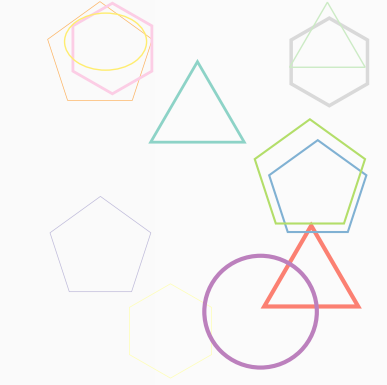[{"shape": "triangle", "thickness": 2, "radius": 0.7, "center": [0.51, 0.7]}, {"shape": "hexagon", "thickness": 0.5, "radius": 0.61, "center": [0.44, 0.14]}, {"shape": "pentagon", "thickness": 0.5, "radius": 0.68, "center": [0.259, 0.353]}, {"shape": "triangle", "thickness": 3, "radius": 0.7, "center": [0.803, 0.274]}, {"shape": "pentagon", "thickness": 1.5, "radius": 0.66, "center": [0.82, 0.504]}, {"shape": "pentagon", "thickness": 0.5, "radius": 0.71, "center": [0.258, 0.854]}, {"shape": "pentagon", "thickness": 1.5, "radius": 0.75, "center": [0.8, 0.541]}, {"shape": "hexagon", "thickness": 2, "radius": 0.59, "center": [0.29, 0.874]}, {"shape": "hexagon", "thickness": 2.5, "radius": 0.57, "center": [0.85, 0.839]}, {"shape": "circle", "thickness": 3, "radius": 0.73, "center": [0.672, 0.19]}, {"shape": "triangle", "thickness": 1, "radius": 0.56, "center": [0.845, 0.882]}, {"shape": "oval", "thickness": 1, "radius": 0.53, "center": [0.272, 0.892]}]